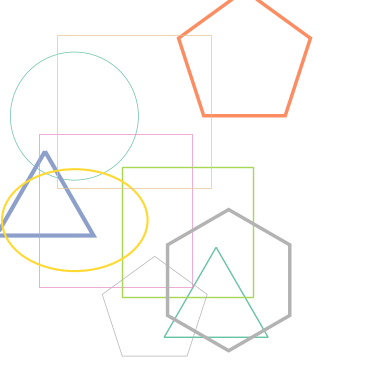[{"shape": "triangle", "thickness": 1, "radius": 0.78, "center": [0.561, 0.202]}, {"shape": "circle", "thickness": 0.5, "radius": 0.83, "center": [0.193, 0.698]}, {"shape": "pentagon", "thickness": 2.5, "radius": 0.9, "center": [0.635, 0.845]}, {"shape": "triangle", "thickness": 3, "radius": 0.73, "center": [0.117, 0.461]}, {"shape": "square", "thickness": 0.5, "radius": 0.99, "center": [0.3, 0.453]}, {"shape": "square", "thickness": 1, "radius": 0.85, "center": [0.487, 0.397]}, {"shape": "oval", "thickness": 1.5, "radius": 0.95, "center": [0.194, 0.428]}, {"shape": "square", "thickness": 0.5, "radius": 1.0, "center": [0.347, 0.71]}, {"shape": "pentagon", "thickness": 0.5, "radius": 0.72, "center": [0.402, 0.191]}, {"shape": "hexagon", "thickness": 2.5, "radius": 0.92, "center": [0.594, 0.272]}]